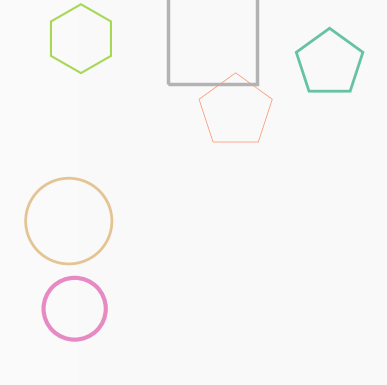[{"shape": "pentagon", "thickness": 2, "radius": 0.45, "center": [0.851, 0.836]}, {"shape": "pentagon", "thickness": 0.5, "radius": 0.5, "center": [0.608, 0.711]}, {"shape": "circle", "thickness": 3, "radius": 0.4, "center": [0.193, 0.198]}, {"shape": "hexagon", "thickness": 1.5, "radius": 0.45, "center": [0.209, 0.9]}, {"shape": "circle", "thickness": 2, "radius": 0.56, "center": [0.177, 0.426]}, {"shape": "square", "thickness": 2.5, "radius": 0.57, "center": [0.548, 0.896]}]